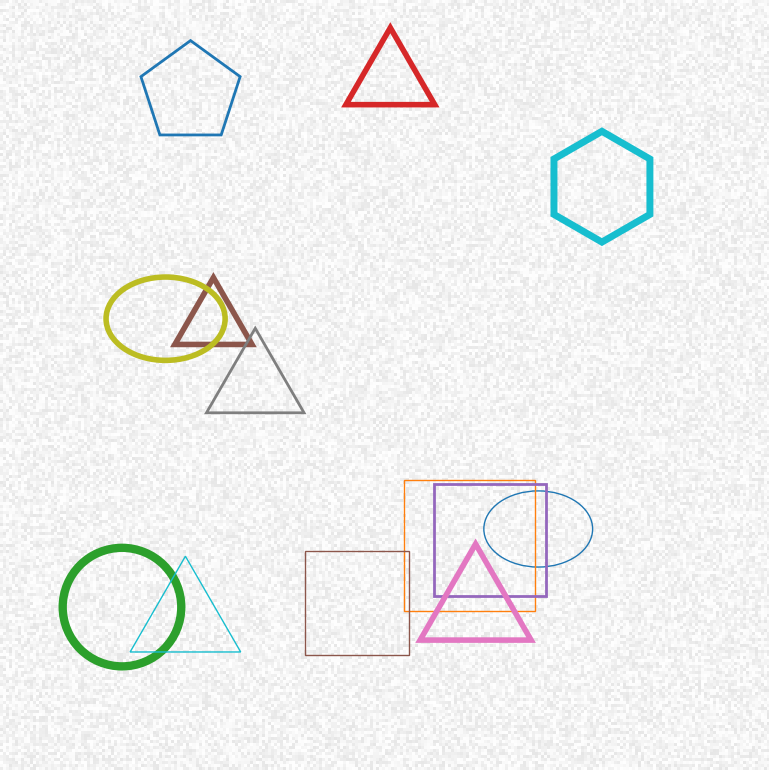[{"shape": "pentagon", "thickness": 1, "radius": 0.34, "center": [0.247, 0.88]}, {"shape": "oval", "thickness": 0.5, "radius": 0.35, "center": [0.699, 0.313]}, {"shape": "square", "thickness": 0.5, "radius": 0.43, "center": [0.609, 0.292]}, {"shape": "circle", "thickness": 3, "radius": 0.38, "center": [0.158, 0.212]}, {"shape": "triangle", "thickness": 2, "radius": 0.33, "center": [0.507, 0.897]}, {"shape": "square", "thickness": 1, "radius": 0.36, "center": [0.636, 0.298]}, {"shape": "triangle", "thickness": 2, "radius": 0.29, "center": [0.277, 0.582]}, {"shape": "square", "thickness": 0.5, "radius": 0.34, "center": [0.464, 0.217]}, {"shape": "triangle", "thickness": 2, "radius": 0.42, "center": [0.618, 0.21]}, {"shape": "triangle", "thickness": 1, "radius": 0.37, "center": [0.331, 0.5]}, {"shape": "oval", "thickness": 2, "radius": 0.39, "center": [0.215, 0.586]}, {"shape": "hexagon", "thickness": 2.5, "radius": 0.36, "center": [0.782, 0.758]}, {"shape": "triangle", "thickness": 0.5, "radius": 0.41, "center": [0.241, 0.195]}]